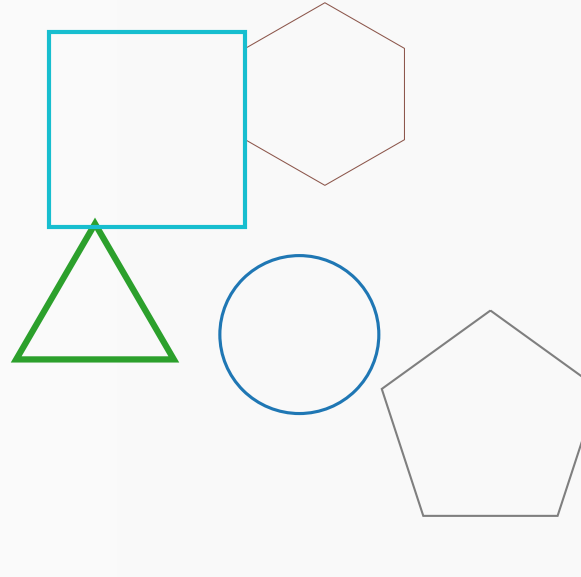[{"shape": "circle", "thickness": 1.5, "radius": 0.68, "center": [0.515, 0.42]}, {"shape": "triangle", "thickness": 3, "radius": 0.78, "center": [0.163, 0.455]}, {"shape": "hexagon", "thickness": 0.5, "radius": 0.79, "center": [0.559, 0.836]}, {"shape": "pentagon", "thickness": 1, "radius": 0.98, "center": [0.844, 0.265]}, {"shape": "square", "thickness": 2, "radius": 0.84, "center": [0.252, 0.775]}]